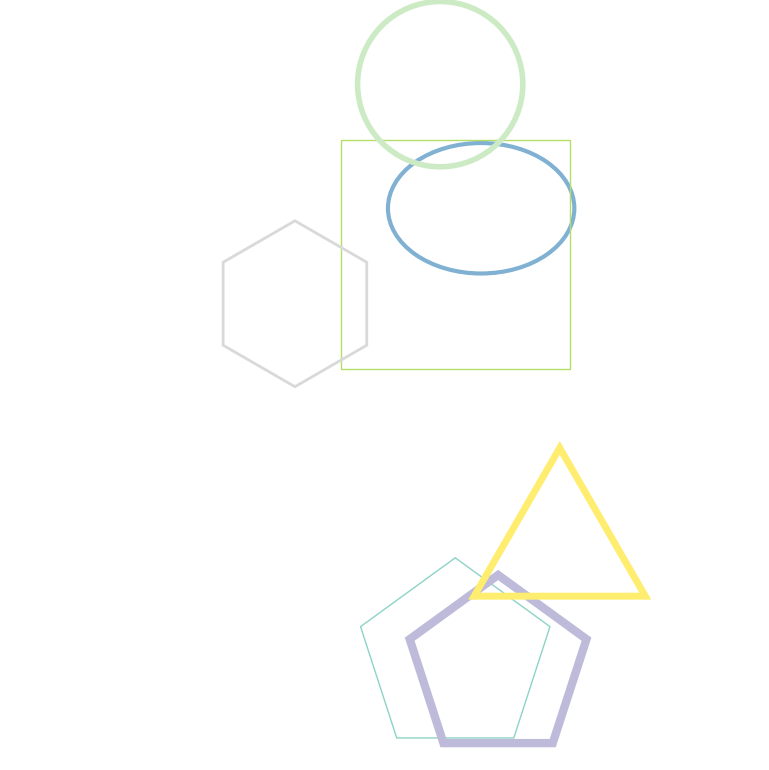[{"shape": "pentagon", "thickness": 0.5, "radius": 0.65, "center": [0.591, 0.146]}, {"shape": "pentagon", "thickness": 3, "radius": 0.6, "center": [0.647, 0.133]}, {"shape": "oval", "thickness": 1.5, "radius": 0.61, "center": [0.625, 0.73]}, {"shape": "square", "thickness": 0.5, "radius": 0.74, "center": [0.591, 0.67]}, {"shape": "hexagon", "thickness": 1, "radius": 0.54, "center": [0.383, 0.606]}, {"shape": "circle", "thickness": 2, "radius": 0.54, "center": [0.572, 0.891]}, {"shape": "triangle", "thickness": 2.5, "radius": 0.64, "center": [0.727, 0.29]}]